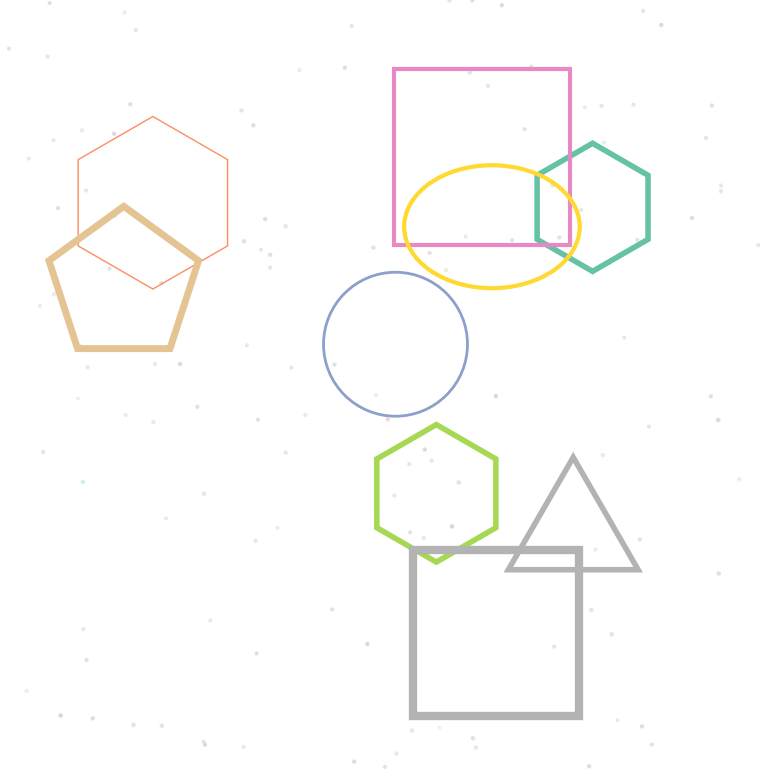[{"shape": "hexagon", "thickness": 2, "radius": 0.42, "center": [0.77, 0.731]}, {"shape": "hexagon", "thickness": 0.5, "radius": 0.56, "center": [0.199, 0.737]}, {"shape": "circle", "thickness": 1, "radius": 0.47, "center": [0.514, 0.553]}, {"shape": "square", "thickness": 1.5, "radius": 0.57, "center": [0.626, 0.796]}, {"shape": "hexagon", "thickness": 2, "radius": 0.45, "center": [0.567, 0.359]}, {"shape": "oval", "thickness": 1.5, "radius": 0.57, "center": [0.639, 0.706]}, {"shape": "pentagon", "thickness": 2.5, "radius": 0.51, "center": [0.161, 0.63]}, {"shape": "triangle", "thickness": 2, "radius": 0.49, "center": [0.744, 0.309]}, {"shape": "square", "thickness": 3, "radius": 0.54, "center": [0.644, 0.177]}]